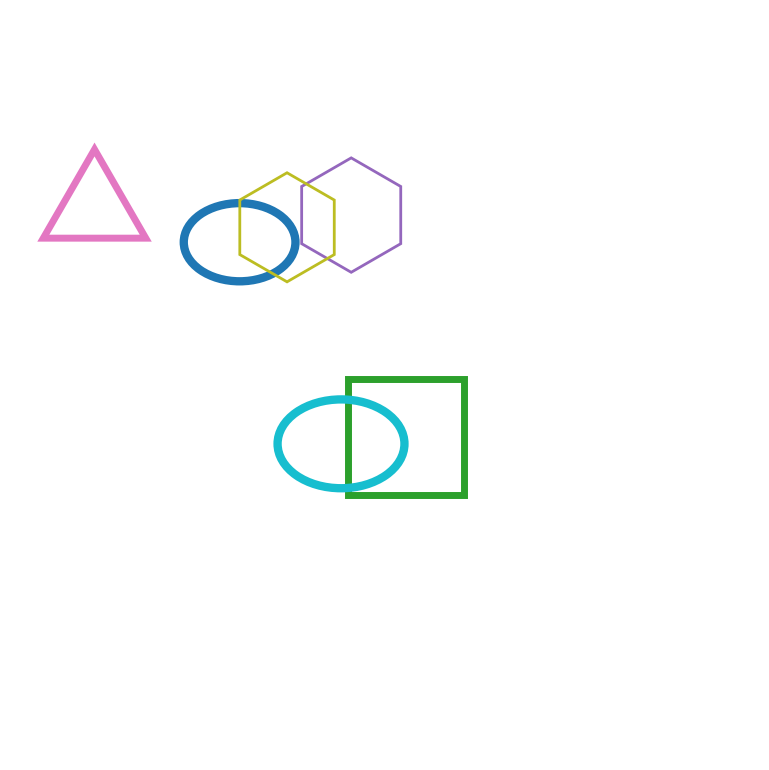[{"shape": "oval", "thickness": 3, "radius": 0.36, "center": [0.311, 0.685]}, {"shape": "square", "thickness": 2.5, "radius": 0.38, "center": [0.528, 0.433]}, {"shape": "hexagon", "thickness": 1, "radius": 0.37, "center": [0.456, 0.721]}, {"shape": "triangle", "thickness": 2.5, "radius": 0.38, "center": [0.123, 0.729]}, {"shape": "hexagon", "thickness": 1, "radius": 0.35, "center": [0.373, 0.705]}, {"shape": "oval", "thickness": 3, "radius": 0.41, "center": [0.443, 0.424]}]